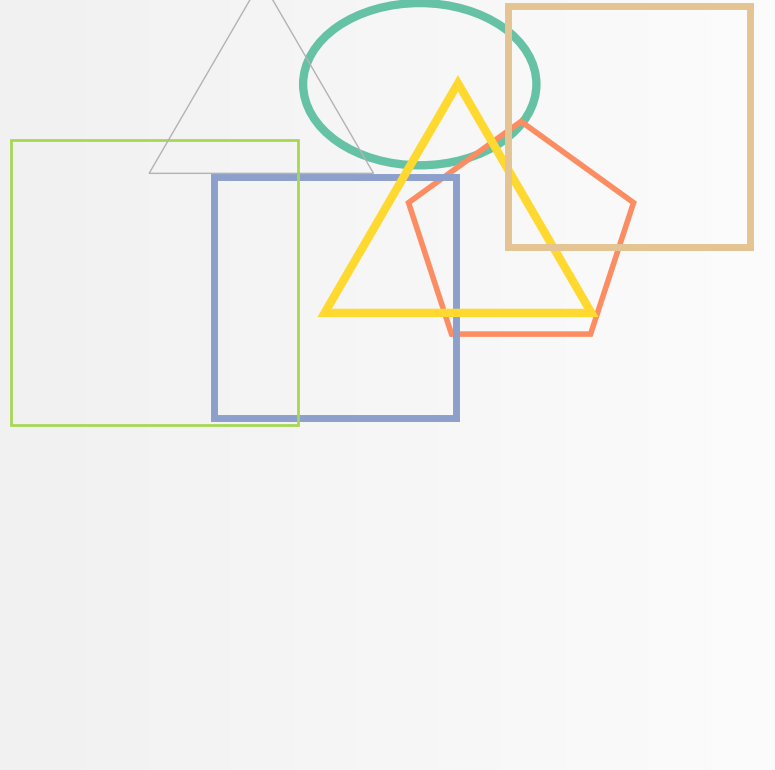[{"shape": "oval", "thickness": 3, "radius": 0.75, "center": [0.542, 0.891]}, {"shape": "pentagon", "thickness": 2, "radius": 0.76, "center": [0.672, 0.69]}, {"shape": "square", "thickness": 2.5, "radius": 0.78, "center": [0.433, 0.614]}, {"shape": "square", "thickness": 1, "radius": 0.93, "center": [0.2, 0.633]}, {"shape": "triangle", "thickness": 3, "radius": 0.99, "center": [0.591, 0.693]}, {"shape": "square", "thickness": 2.5, "radius": 0.78, "center": [0.812, 0.836]}, {"shape": "triangle", "thickness": 0.5, "radius": 0.84, "center": [0.337, 0.858]}]